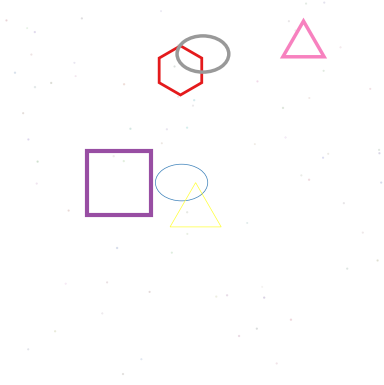[{"shape": "hexagon", "thickness": 2, "radius": 0.32, "center": [0.469, 0.817]}, {"shape": "oval", "thickness": 0.5, "radius": 0.34, "center": [0.472, 0.526]}, {"shape": "square", "thickness": 3, "radius": 0.42, "center": [0.309, 0.524]}, {"shape": "triangle", "thickness": 0.5, "radius": 0.38, "center": [0.508, 0.449]}, {"shape": "triangle", "thickness": 2.5, "radius": 0.31, "center": [0.788, 0.883]}, {"shape": "oval", "thickness": 2.5, "radius": 0.34, "center": [0.527, 0.86]}]